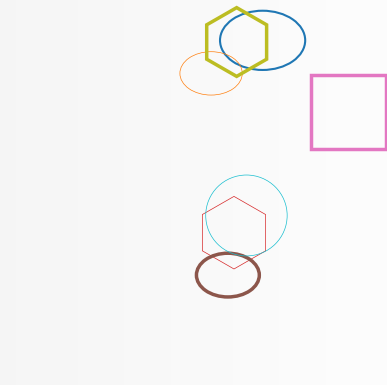[{"shape": "oval", "thickness": 1.5, "radius": 0.55, "center": [0.678, 0.895]}, {"shape": "oval", "thickness": 0.5, "radius": 0.4, "center": [0.545, 0.809]}, {"shape": "hexagon", "thickness": 0.5, "radius": 0.47, "center": [0.604, 0.396]}, {"shape": "oval", "thickness": 2.5, "radius": 0.41, "center": [0.588, 0.285]}, {"shape": "square", "thickness": 2.5, "radius": 0.48, "center": [0.9, 0.709]}, {"shape": "hexagon", "thickness": 2.5, "radius": 0.45, "center": [0.611, 0.891]}, {"shape": "circle", "thickness": 0.5, "radius": 0.53, "center": [0.636, 0.44]}]